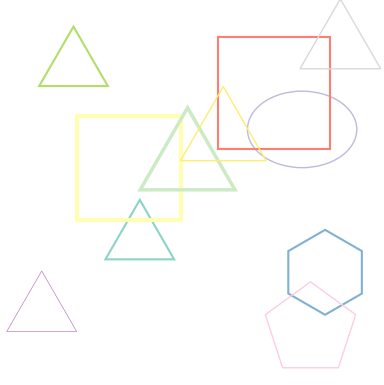[{"shape": "triangle", "thickness": 1.5, "radius": 0.52, "center": [0.363, 0.378]}, {"shape": "square", "thickness": 3, "radius": 0.68, "center": [0.334, 0.564]}, {"shape": "oval", "thickness": 1, "radius": 0.71, "center": [0.785, 0.664]}, {"shape": "square", "thickness": 1.5, "radius": 0.73, "center": [0.711, 0.758]}, {"shape": "hexagon", "thickness": 1.5, "radius": 0.55, "center": [0.844, 0.293]}, {"shape": "triangle", "thickness": 1.5, "radius": 0.51, "center": [0.191, 0.828]}, {"shape": "pentagon", "thickness": 1, "radius": 0.62, "center": [0.807, 0.145]}, {"shape": "triangle", "thickness": 1, "radius": 0.6, "center": [0.884, 0.882]}, {"shape": "triangle", "thickness": 0.5, "radius": 0.52, "center": [0.108, 0.191]}, {"shape": "triangle", "thickness": 2.5, "radius": 0.71, "center": [0.487, 0.578]}, {"shape": "triangle", "thickness": 1, "radius": 0.64, "center": [0.58, 0.647]}]